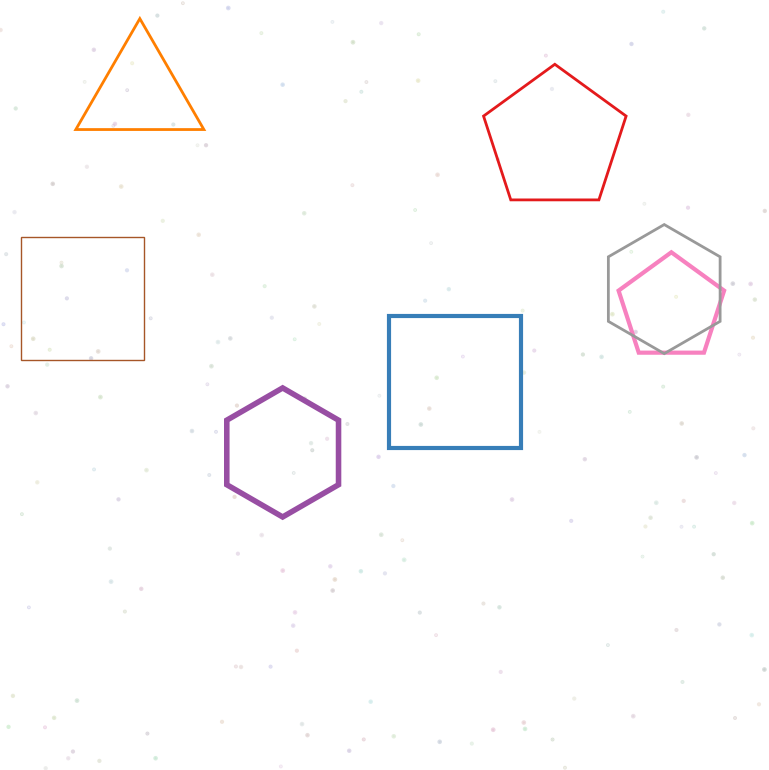[{"shape": "pentagon", "thickness": 1, "radius": 0.49, "center": [0.721, 0.819]}, {"shape": "square", "thickness": 1.5, "radius": 0.43, "center": [0.591, 0.503]}, {"shape": "hexagon", "thickness": 2, "radius": 0.42, "center": [0.367, 0.412]}, {"shape": "triangle", "thickness": 1, "radius": 0.48, "center": [0.182, 0.88]}, {"shape": "square", "thickness": 0.5, "radius": 0.4, "center": [0.107, 0.612]}, {"shape": "pentagon", "thickness": 1.5, "radius": 0.36, "center": [0.872, 0.6]}, {"shape": "hexagon", "thickness": 1, "radius": 0.42, "center": [0.863, 0.625]}]